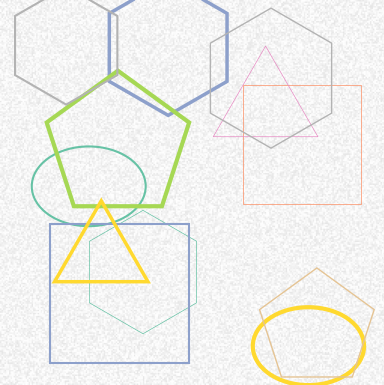[{"shape": "hexagon", "thickness": 0.5, "radius": 0.8, "center": [0.371, 0.293]}, {"shape": "oval", "thickness": 1.5, "radius": 0.74, "center": [0.23, 0.516]}, {"shape": "square", "thickness": 0.5, "radius": 0.77, "center": [0.785, 0.625]}, {"shape": "square", "thickness": 1.5, "radius": 0.91, "center": [0.31, 0.238]}, {"shape": "hexagon", "thickness": 2.5, "radius": 0.88, "center": [0.437, 0.877]}, {"shape": "triangle", "thickness": 0.5, "radius": 0.78, "center": [0.69, 0.723]}, {"shape": "pentagon", "thickness": 3, "radius": 0.97, "center": [0.306, 0.622]}, {"shape": "oval", "thickness": 3, "radius": 0.72, "center": [0.801, 0.101]}, {"shape": "triangle", "thickness": 2.5, "radius": 0.7, "center": [0.263, 0.338]}, {"shape": "pentagon", "thickness": 1, "radius": 0.78, "center": [0.823, 0.147]}, {"shape": "hexagon", "thickness": 1, "radius": 0.91, "center": [0.704, 0.797]}, {"shape": "hexagon", "thickness": 1.5, "radius": 0.77, "center": [0.172, 0.882]}]